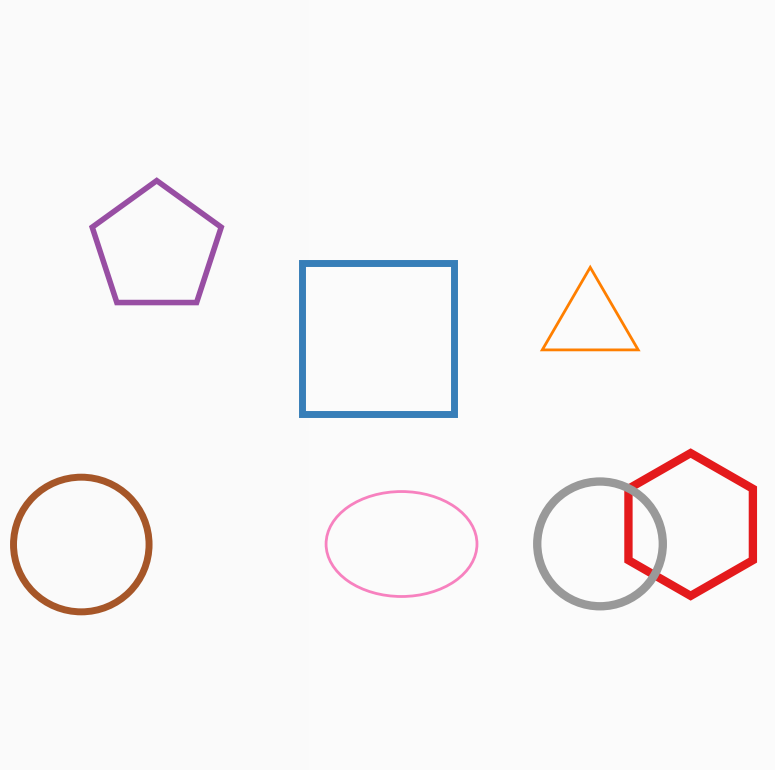[{"shape": "hexagon", "thickness": 3, "radius": 0.46, "center": [0.891, 0.319]}, {"shape": "square", "thickness": 2.5, "radius": 0.49, "center": [0.488, 0.56]}, {"shape": "pentagon", "thickness": 2, "radius": 0.44, "center": [0.202, 0.678]}, {"shape": "triangle", "thickness": 1, "radius": 0.36, "center": [0.762, 0.581]}, {"shape": "circle", "thickness": 2.5, "radius": 0.44, "center": [0.105, 0.293]}, {"shape": "oval", "thickness": 1, "radius": 0.49, "center": [0.518, 0.293]}, {"shape": "circle", "thickness": 3, "radius": 0.41, "center": [0.774, 0.294]}]